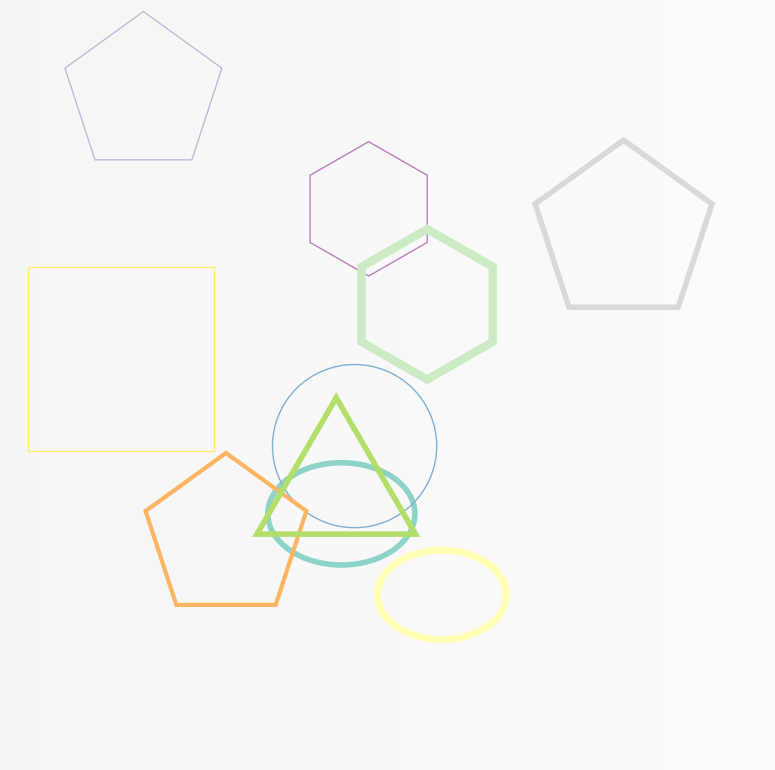[{"shape": "oval", "thickness": 2, "radius": 0.47, "center": [0.44, 0.333]}, {"shape": "oval", "thickness": 2.5, "radius": 0.41, "center": [0.57, 0.227]}, {"shape": "pentagon", "thickness": 0.5, "radius": 0.53, "center": [0.185, 0.879]}, {"shape": "circle", "thickness": 0.5, "radius": 0.53, "center": [0.458, 0.421]}, {"shape": "pentagon", "thickness": 1.5, "radius": 0.55, "center": [0.292, 0.303]}, {"shape": "triangle", "thickness": 2, "radius": 0.59, "center": [0.434, 0.365]}, {"shape": "pentagon", "thickness": 2, "radius": 0.6, "center": [0.805, 0.698]}, {"shape": "hexagon", "thickness": 0.5, "radius": 0.44, "center": [0.476, 0.729]}, {"shape": "hexagon", "thickness": 3, "radius": 0.49, "center": [0.551, 0.605]}, {"shape": "square", "thickness": 0.5, "radius": 0.6, "center": [0.157, 0.534]}]